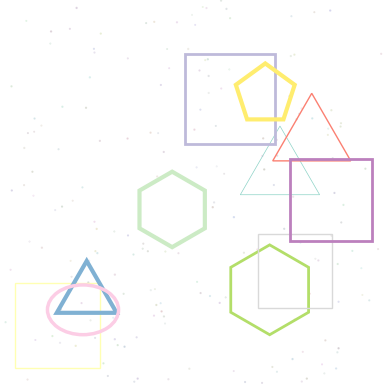[{"shape": "triangle", "thickness": 0.5, "radius": 0.59, "center": [0.727, 0.554]}, {"shape": "square", "thickness": 1, "radius": 0.55, "center": [0.15, 0.154]}, {"shape": "square", "thickness": 2, "radius": 0.58, "center": [0.597, 0.743]}, {"shape": "triangle", "thickness": 1, "radius": 0.58, "center": [0.81, 0.641]}, {"shape": "triangle", "thickness": 3, "radius": 0.45, "center": [0.225, 0.232]}, {"shape": "hexagon", "thickness": 2, "radius": 0.58, "center": [0.7, 0.247]}, {"shape": "oval", "thickness": 2.5, "radius": 0.46, "center": [0.216, 0.195]}, {"shape": "square", "thickness": 1, "radius": 0.48, "center": [0.766, 0.296]}, {"shape": "square", "thickness": 2, "radius": 0.54, "center": [0.86, 0.481]}, {"shape": "hexagon", "thickness": 3, "radius": 0.49, "center": [0.447, 0.456]}, {"shape": "pentagon", "thickness": 3, "radius": 0.4, "center": [0.689, 0.755]}]